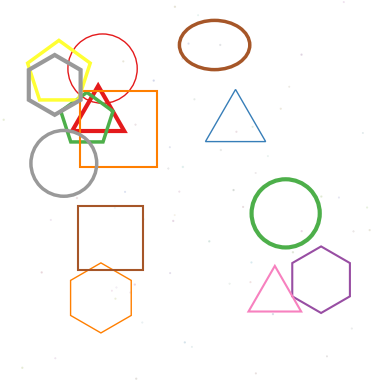[{"shape": "triangle", "thickness": 3, "radius": 0.39, "center": [0.255, 0.699]}, {"shape": "circle", "thickness": 1, "radius": 0.45, "center": [0.266, 0.822]}, {"shape": "triangle", "thickness": 1, "radius": 0.45, "center": [0.612, 0.677]}, {"shape": "circle", "thickness": 3, "radius": 0.44, "center": [0.742, 0.446]}, {"shape": "pentagon", "thickness": 2.5, "radius": 0.36, "center": [0.226, 0.689]}, {"shape": "hexagon", "thickness": 1.5, "radius": 0.43, "center": [0.834, 0.273]}, {"shape": "hexagon", "thickness": 1, "radius": 0.45, "center": [0.262, 0.226]}, {"shape": "square", "thickness": 1.5, "radius": 0.5, "center": [0.308, 0.664]}, {"shape": "pentagon", "thickness": 2.5, "radius": 0.43, "center": [0.153, 0.81]}, {"shape": "square", "thickness": 1.5, "radius": 0.42, "center": [0.287, 0.382]}, {"shape": "oval", "thickness": 2.5, "radius": 0.46, "center": [0.557, 0.883]}, {"shape": "triangle", "thickness": 1.5, "radius": 0.39, "center": [0.714, 0.23]}, {"shape": "hexagon", "thickness": 3, "radius": 0.39, "center": [0.142, 0.78]}, {"shape": "circle", "thickness": 2.5, "radius": 0.43, "center": [0.166, 0.576]}]